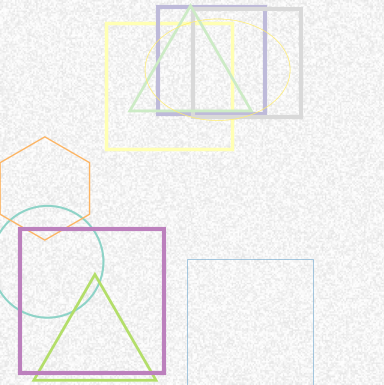[{"shape": "circle", "thickness": 1.5, "radius": 0.73, "center": [0.123, 0.32]}, {"shape": "square", "thickness": 2.5, "radius": 0.82, "center": [0.44, 0.775]}, {"shape": "square", "thickness": 3, "radius": 0.69, "center": [0.549, 0.843]}, {"shape": "square", "thickness": 0.5, "radius": 0.82, "center": [0.65, 0.163]}, {"shape": "hexagon", "thickness": 1, "radius": 0.67, "center": [0.116, 0.51]}, {"shape": "triangle", "thickness": 2, "radius": 0.92, "center": [0.247, 0.104]}, {"shape": "square", "thickness": 3, "radius": 0.7, "center": [0.64, 0.836]}, {"shape": "square", "thickness": 3, "radius": 0.94, "center": [0.239, 0.218]}, {"shape": "triangle", "thickness": 2, "radius": 0.91, "center": [0.495, 0.803]}, {"shape": "oval", "thickness": 0.5, "radius": 0.94, "center": [0.565, 0.819]}]